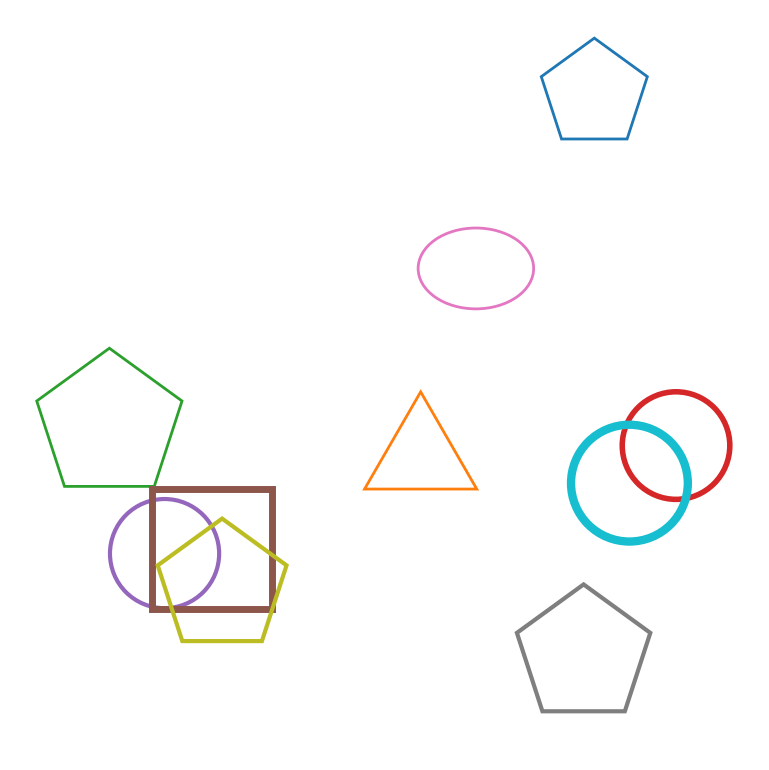[{"shape": "pentagon", "thickness": 1, "radius": 0.36, "center": [0.772, 0.878]}, {"shape": "triangle", "thickness": 1, "radius": 0.42, "center": [0.546, 0.407]}, {"shape": "pentagon", "thickness": 1, "radius": 0.5, "center": [0.142, 0.449]}, {"shape": "circle", "thickness": 2, "radius": 0.35, "center": [0.878, 0.421]}, {"shape": "circle", "thickness": 1.5, "radius": 0.35, "center": [0.214, 0.281]}, {"shape": "square", "thickness": 2.5, "radius": 0.39, "center": [0.275, 0.287]}, {"shape": "oval", "thickness": 1, "radius": 0.37, "center": [0.618, 0.651]}, {"shape": "pentagon", "thickness": 1.5, "radius": 0.46, "center": [0.758, 0.15]}, {"shape": "pentagon", "thickness": 1.5, "radius": 0.44, "center": [0.288, 0.239]}, {"shape": "circle", "thickness": 3, "radius": 0.38, "center": [0.817, 0.373]}]